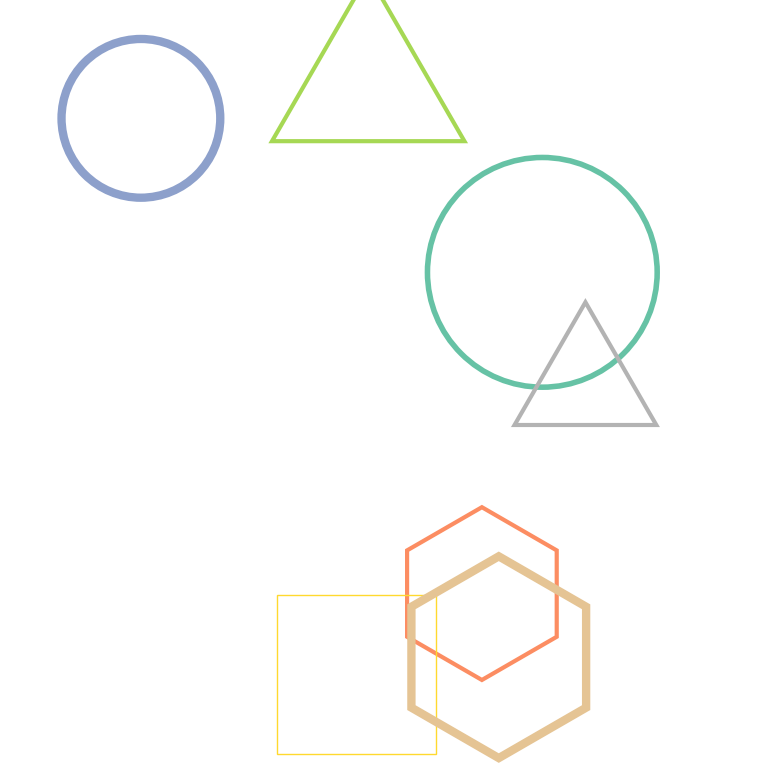[{"shape": "circle", "thickness": 2, "radius": 0.75, "center": [0.704, 0.646]}, {"shape": "hexagon", "thickness": 1.5, "radius": 0.56, "center": [0.626, 0.229]}, {"shape": "circle", "thickness": 3, "radius": 0.52, "center": [0.183, 0.846]}, {"shape": "triangle", "thickness": 1.5, "radius": 0.72, "center": [0.478, 0.889]}, {"shape": "square", "thickness": 0.5, "radius": 0.52, "center": [0.463, 0.124]}, {"shape": "hexagon", "thickness": 3, "radius": 0.66, "center": [0.648, 0.146]}, {"shape": "triangle", "thickness": 1.5, "radius": 0.53, "center": [0.76, 0.501]}]